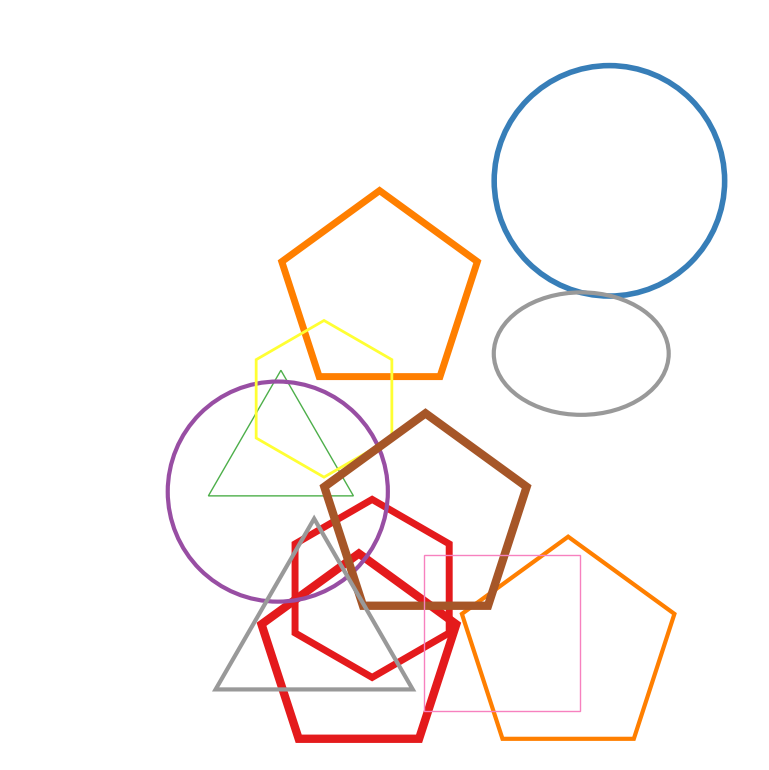[{"shape": "hexagon", "thickness": 2.5, "radius": 0.58, "center": [0.483, 0.236]}, {"shape": "pentagon", "thickness": 3, "radius": 0.66, "center": [0.466, 0.148]}, {"shape": "circle", "thickness": 2, "radius": 0.75, "center": [0.791, 0.765]}, {"shape": "triangle", "thickness": 0.5, "radius": 0.54, "center": [0.365, 0.41]}, {"shape": "circle", "thickness": 1.5, "radius": 0.71, "center": [0.361, 0.362]}, {"shape": "pentagon", "thickness": 1.5, "radius": 0.73, "center": [0.738, 0.158]}, {"shape": "pentagon", "thickness": 2.5, "radius": 0.67, "center": [0.493, 0.619]}, {"shape": "hexagon", "thickness": 1, "radius": 0.51, "center": [0.421, 0.482]}, {"shape": "pentagon", "thickness": 3, "radius": 0.69, "center": [0.553, 0.325]}, {"shape": "square", "thickness": 0.5, "radius": 0.51, "center": [0.651, 0.178]}, {"shape": "triangle", "thickness": 1.5, "radius": 0.74, "center": [0.408, 0.179]}, {"shape": "oval", "thickness": 1.5, "radius": 0.57, "center": [0.755, 0.541]}]